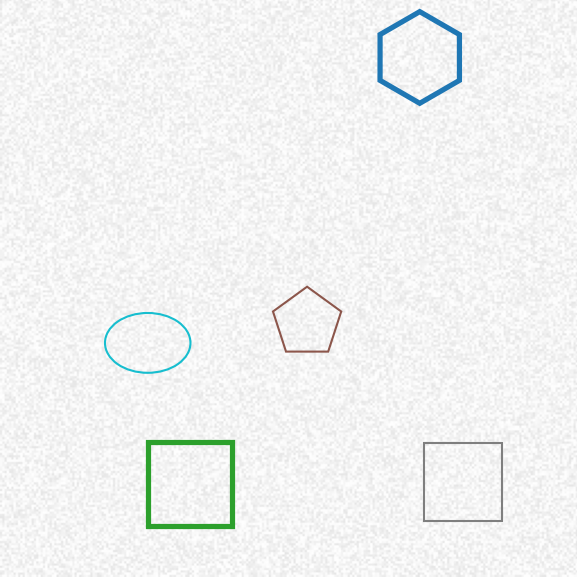[{"shape": "hexagon", "thickness": 2.5, "radius": 0.4, "center": [0.727, 0.9]}, {"shape": "square", "thickness": 2.5, "radius": 0.36, "center": [0.329, 0.162]}, {"shape": "pentagon", "thickness": 1, "radius": 0.31, "center": [0.532, 0.441]}, {"shape": "square", "thickness": 1, "radius": 0.34, "center": [0.802, 0.164]}, {"shape": "oval", "thickness": 1, "radius": 0.37, "center": [0.256, 0.405]}]